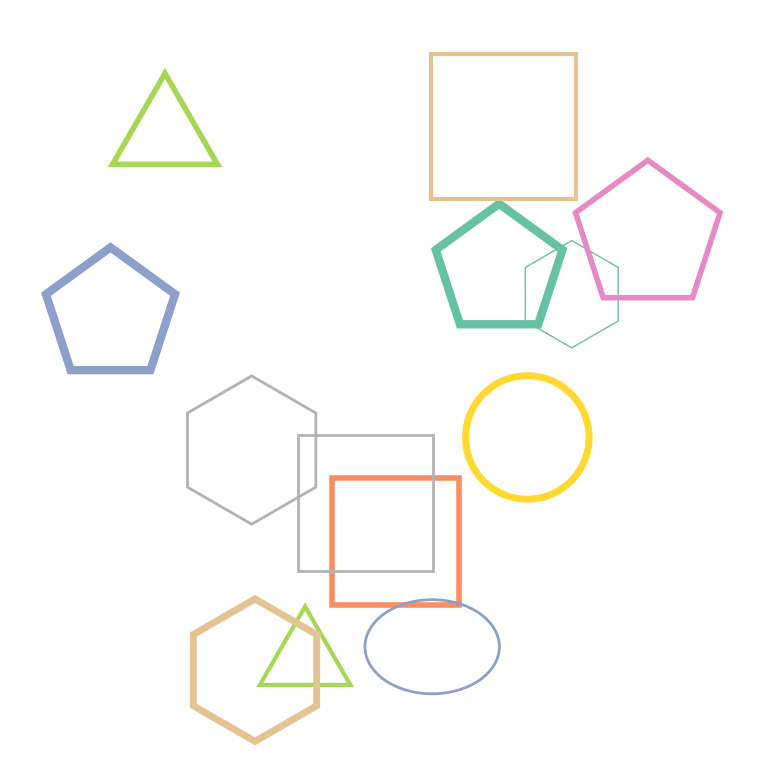[{"shape": "pentagon", "thickness": 3, "radius": 0.43, "center": [0.648, 0.649]}, {"shape": "hexagon", "thickness": 0.5, "radius": 0.35, "center": [0.743, 0.618]}, {"shape": "square", "thickness": 2, "radius": 0.41, "center": [0.514, 0.297]}, {"shape": "oval", "thickness": 1, "radius": 0.44, "center": [0.561, 0.16]}, {"shape": "pentagon", "thickness": 3, "radius": 0.44, "center": [0.144, 0.591]}, {"shape": "pentagon", "thickness": 2, "radius": 0.49, "center": [0.841, 0.693]}, {"shape": "triangle", "thickness": 1.5, "radius": 0.34, "center": [0.396, 0.144]}, {"shape": "triangle", "thickness": 2, "radius": 0.39, "center": [0.214, 0.826]}, {"shape": "circle", "thickness": 2.5, "radius": 0.4, "center": [0.685, 0.432]}, {"shape": "square", "thickness": 1.5, "radius": 0.47, "center": [0.654, 0.836]}, {"shape": "hexagon", "thickness": 2.5, "radius": 0.46, "center": [0.331, 0.13]}, {"shape": "hexagon", "thickness": 1, "radius": 0.48, "center": [0.327, 0.415]}, {"shape": "square", "thickness": 1, "radius": 0.44, "center": [0.475, 0.347]}]